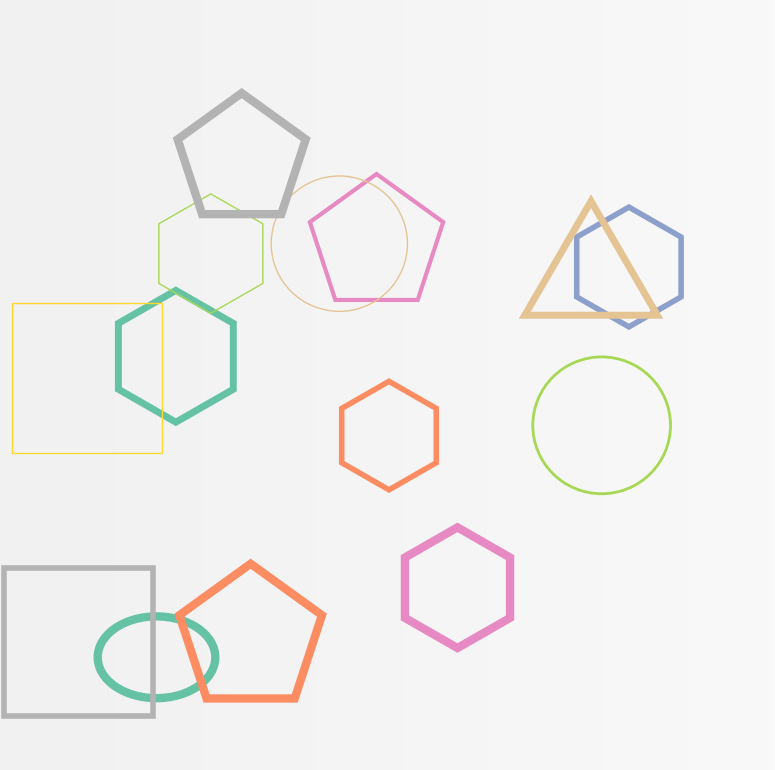[{"shape": "hexagon", "thickness": 2.5, "radius": 0.43, "center": [0.227, 0.537]}, {"shape": "oval", "thickness": 3, "radius": 0.38, "center": [0.202, 0.146]}, {"shape": "hexagon", "thickness": 2, "radius": 0.35, "center": [0.502, 0.434]}, {"shape": "pentagon", "thickness": 3, "radius": 0.48, "center": [0.323, 0.171]}, {"shape": "hexagon", "thickness": 2, "radius": 0.39, "center": [0.812, 0.653]}, {"shape": "hexagon", "thickness": 3, "radius": 0.39, "center": [0.59, 0.237]}, {"shape": "pentagon", "thickness": 1.5, "radius": 0.45, "center": [0.486, 0.684]}, {"shape": "circle", "thickness": 1, "radius": 0.44, "center": [0.776, 0.448]}, {"shape": "hexagon", "thickness": 0.5, "radius": 0.39, "center": [0.272, 0.671]}, {"shape": "square", "thickness": 0.5, "radius": 0.48, "center": [0.112, 0.509]}, {"shape": "triangle", "thickness": 2.5, "radius": 0.49, "center": [0.763, 0.64]}, {"shape": "circle", "thickness": 0.5, "radius": 0.44, "center": [0.438, 0.684]}, {"shape": "square", "thickness": 2, "radius": 0.48, "center": [0.101, 0.166]}, {"shape": "pentagon", "thickness": 3, "radius": 0.43, "center": [0.312, 0.792]}]